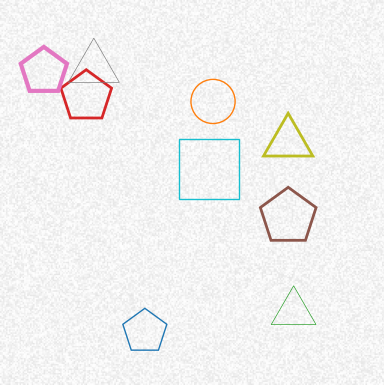[{"shape": "pentagon", "thickness": 1, "radius": 0.3, "center": [0.376, 0.139]}, {"shape": "circle", "thickness": 1, "radius": 0.29, "center": [0.553, 0.736]}, {"shape": "triangle", "thickness": 0.5, "radius": 0.34, "center": [0.763, 0.191]}, {"shape": "pentagon", "thickness": 2, "radius": 0.35, "center": [0.224, 0.75]}, {"shape": "pentagon", "thickness": 2, "radius": 0.38, "center": [0.749, 0.437]}, {"shape": "pentagon", "thickness": 3, "radius": 0.32, "center": [0.114, 0.815]}, {"shape": "triangle", "thickness": 0.5, "radius": 0.38, "center": [0.244, 0.824]}, {"shape": "triangle", "thickness": 2, "radius": 0.37, "center": [0.748, 0.632]}, {"shape": "square", "thickness": 1, "radius": 0.39, "center": [0.542, 0.561]}]